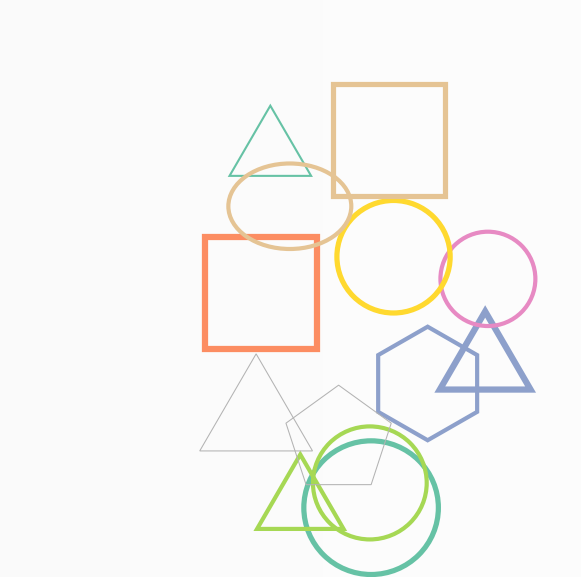[{"shape": "triangle", "thickness": 1, "radius": 0.41, "center": [0.465, 0.735]}, {"shape": "circle", "thickness": 2.5, "radius": 0.58, "center": [0.638, 0.12]}, {"shape": "square", "thickness": 3, "radius": 0.48, "center": [0.449, 0.491]}, {"shape": "triangle", "thickness": 3, "radius": 0.45, "center": [0.835, 0.37]}, {"shape": "hexagon", "thickness": 2, "radius": 0.49, "center": [0.736, 0.335]}, {"shape": "circle", "thickness": 2, "radius": 0.41, "center": [0.839, 0.516]}, {"shape": "triangle", "thickness": 2, "radius": 0.43, "center": [0.517, 0.126]}, {"shape": "circle", "thickness": 2, "radius": 0.49, "center": [0.636, 0.163]}, {"shape": "circle", "thickness": 2.5, "radius": 0.49, "center": [0.677, 0.555]}, {"shape": "oval", "thickness": 2, "radius": 0.53, "center": [0.499, 0.642]}, {"shape": "square", "thickness": 2.5, "radius": 0.48, "center": [0.669, 0.756]}, {"shape": "triangle", "thickness": 0.5, "radius": 0.56, "center": [0.441, 0.274]}, {"shape": "pentagon", "thickness": 0.5, "radius": 0.48, "center": [0.583, 0.237]}]